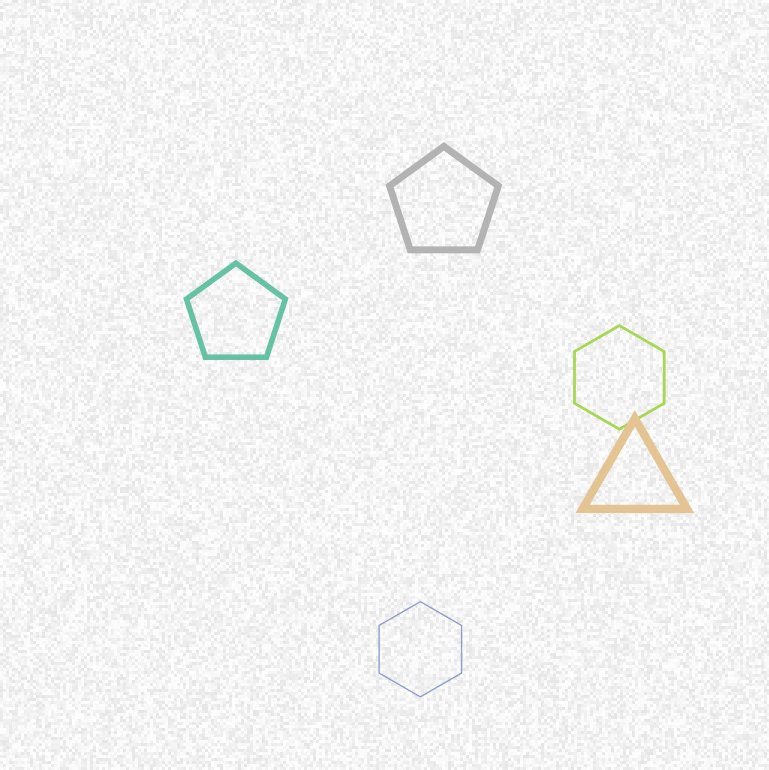[{"shape": "pentagon", "thickness": 2, "radius": 0.34, "center": [0.306, 0.591]}, {"shape": "hexagon", "thickness": 0.5, "radius": 0.31, "center": [0.546, 0.157]}, {"shape": "hexagon", "thickness": 1, "radius": 0.34, "center": [0.804, 0.51]}, {"shape": "triangle", "thickness": 3, "radius": 0.39, "center": [0.824, 0.378]}, {"shape": "pentagon", "thickness": 2.5, "radius": 0.37, "center": [0.577, 0.736]}]